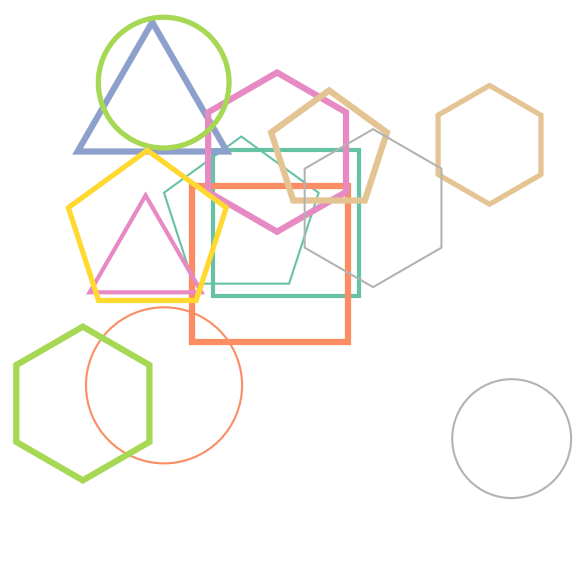[{"shape": "pentagon", "thickness": 1, "radius": 0.7, "center": [0.418, 0.622]}, {"shape": "square", "thickness": 2, "radius": 0.63, "center": [0.495, 0.613]}, {"shape": "square", "thickness": 3, "radius": 0.68, "center": [0.468, 0.542]}, {"shape": "circle", "thickness": 1, "radius": 0.68, "center": [0.284, 0.332]}, {"shape": "triangle", "thickness": 3, "radius": 0.75, "center": [0.264, 0.811]}, {"shape": "hexagon", "thickness": 3, "radius": 0.69, "center": [0.48, 0.736]}, {"shape": "triangle", "thickness": 2, "radius": 0.56, "center": [0.252, 0.549]}, {"shape": "circle", "thickness": 2.5, "radius": 0.57, "center": [0.283, 0.856]}, {"shape": "hexagon", "thickness": 3, "radius": 0.67, "center": [0.143, 0.3]}, {"shape": "pentagon", "thickness": 2.5, "radius": 0.72, "center": [0.255, 0.595]}, {"shape": "hexagon", "thickness": 2.5, "radius": 0.51, "center": [0.848, 0.748]}, {"shape": "pentagon", "thickness": 3, "radius": 0.53, "center": [0.57, 0.737]}, {"shape": "circle", "thickness": 1, "radius": 0.51, "center": [0.886, 0.24]}, {"shape": "hexagon", "thickness": 1, "radius": 0.68, "center": [0.646, 0.639]}]